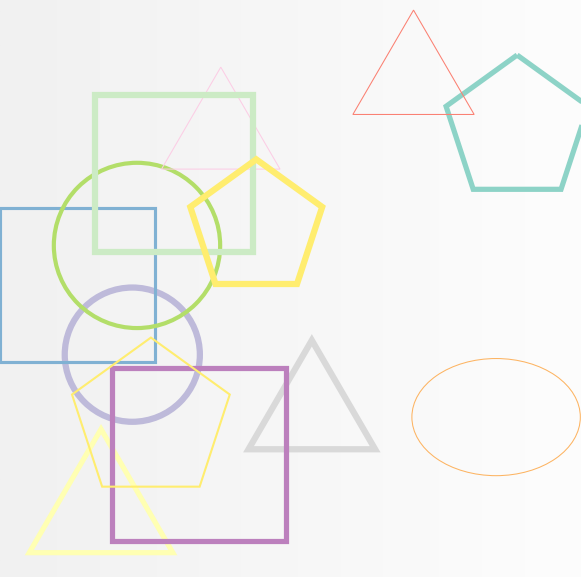[{"shape": "pentagon", "thickness": 2.5, "radius": 0.64, "center": [0.89, 0.775]}, {"shape": "triangle", "thickness": 2.5, "radius": 0.71, "center": [0.174, 0.113]}, {"shape": "circle", "thickness": 3, "radius": 0.58, "center": [0.228, 0.385]}, {"shape": "triangle", "thickness": 0.5, "radius": 0.6, "center": [0.711, 0.861]}, {"shape": "square", "thickness": 1.5, "radius": 0.66, "center": [0.133, 0.506]}, {"shape": "oval", "thickness": 0.5, "radius": 0.72, "center": [0.854, 0.277]}, {"shape": "circle", "thickness": 2, "radius": 0.72, "center": [0.236, 0.574]}, {"shape": "triangle", "thickness": 0.5, "radius": 0.59, "center": [0.38, 0.765]}, {"shape": "triangle", "thickness": 3, "radius": 0.63, "center": [0.536, 0.284]}, {"shape": "square", "thickness": 2.5, "radius": 0.75, "center": [0.343, 0.212]}, {"shape": "square", "thickness": 3, "radius": 0.68, "center": [0.299, 0.698]}, {"shape": "pentagon", "thickness": 1, "radius": 0.71, "center": [0.26, 0.272]}, {"shape": "pentagon", "thickness": 3, "radius": 0.6, "center": [0.441, 0.604]}]